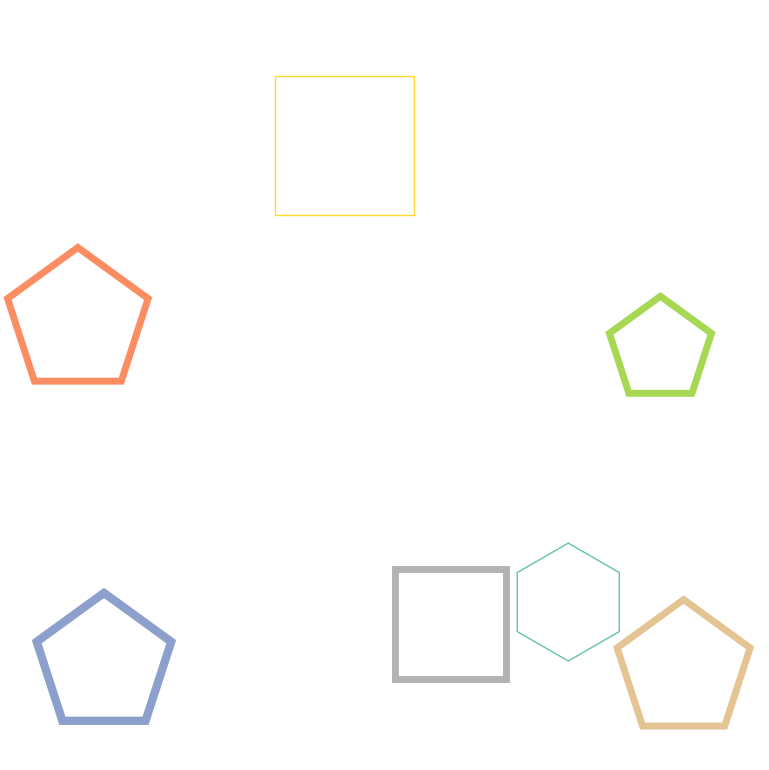[{"shape": "hexagon", "thickness": 0.5, "radius": 0.38, "center": [0.738, 0.218]}, {"shape": "pentagon", "thickness": 2.5, "radius": 0.48, "center": [0.101, 0.583]}, {"shape": "pentagon", "thickness": 3, "radius": 0.46, "center": [0.135, 0.138]}, {"shape": "pentagon", "thickness": 2.5, "radius": 0.35, "center": [0.858, 0.546]}, {"shape": "square", "thickness": 0.5, "radius": 0.45, "center": [0.447, 0.81]}, {"shape": "pentagon", "thickness": 2.5, "radius": 0.45, "center": [0.888, 0.131]}, {"shape": "square", "thickness": 2.5, "radius": 0.36, "center": [0.585, 0.19]}]